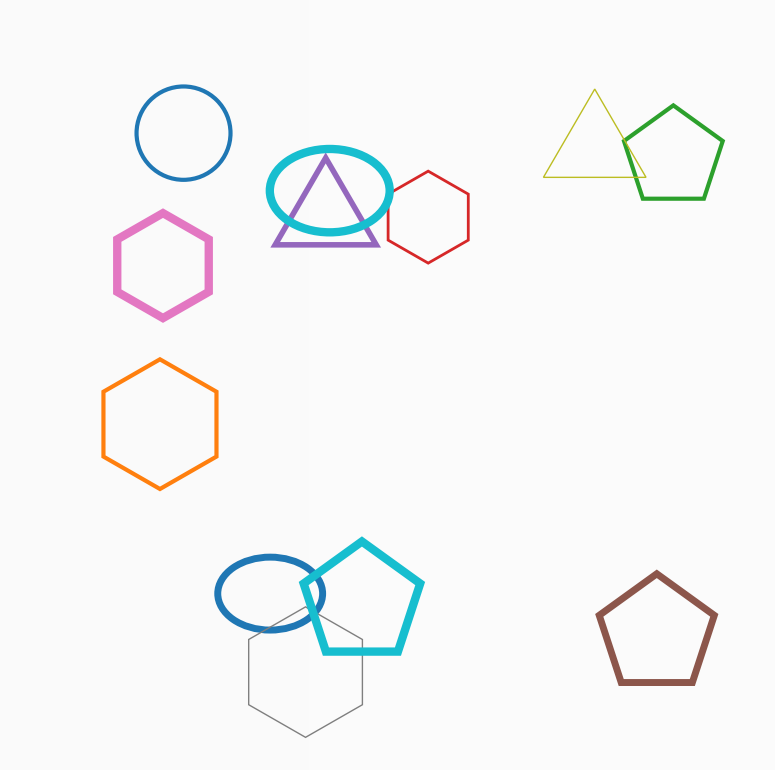[{"shape": "circle", "thickness": 1.5, "radius": 0.3, "center": [0.237, 0.827]}, {"shape": "oval", "thickness": 2.5, "radius": 0.34, "center": [0.349, 0.229]}, {"shape": "hexagon", "thickness": 1.5, "radius": 0.42, "center": [0.206, 0.449]}, {"shape": "pentagon", "thickness": 1.5, "radius": 0.34, "center": [0.869, 0.796]}, {"shape": "hexagon", "thickness": 1, "radius": 0.3, "center": [0.553, 0.718]}, {"shape": "triangle", "thickness": 2, "radius": 0.38, "center": [0.42, 0.72]}, {"shape": "pentagon", "thickness": 2.5, "radius": 0.39, "center": [0.847, 0.177]}, {"shape": "hexagon", "thickness": 3, "radius": 0.34, "center": [0.21, 0.655]}, {"shape": "hexagon", "thickness": 0.5, "radius": 0.42, "center": [0.394, 0.127]}, {"shape": "triangle", "thickness": 0.5, "radius": 0.38, "center": [0.767, 0.808]}, {"shape": "oval", "thickness": 3, "radius": 0.39, "center": [0.425, 0.752]}, {"shape": "pentagon", "thickness": 3, "radius": 0.4, "center": [0.467, 0.218]}]